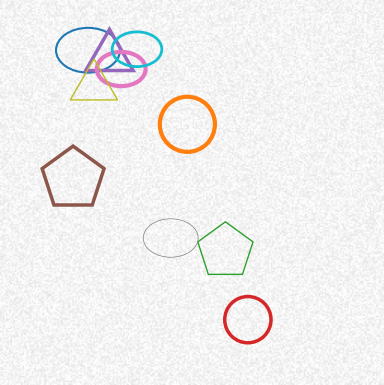[{"shape": "oval", "thickness": 1.5, "radius": 0.42, "center": [0.229, 0.87]}, {"shape": "circle", "thickness": 3, "radius": 0.36, "center": [0.487, 0.677]}, {"shape": "pentagon", "thickness": 1, "radius": 0.38, "center": [0.585, 0.348]}, {"shape": "circle", "thickness": 2.5, "radius": 0.3, "center": [0.644, 0.17]}, {"shape": "triangle", "thickness": 2.5, "radius": 0.36, "center": [0.284, 0.852]}, {"shape": "pentagon", "thickness": 2.5, "radius": 0.42, "center": [0.19, 0.536]}, {"shape": "oval", "thickness": 3, "radius": 0.32, "center": [0.315, 0.821]}, {"shape": "oval", "thickness": 0.5, "radius": 0.36, "center": [0.443, 0.382]}, {"shape": "triangle", "thickness": 1, "radius": 0.35, "center": [0.244, 0.776]}, {"shape": "oval", "thickness": 2, "radius": 0.32, "center": [0.356, 0.872]}]